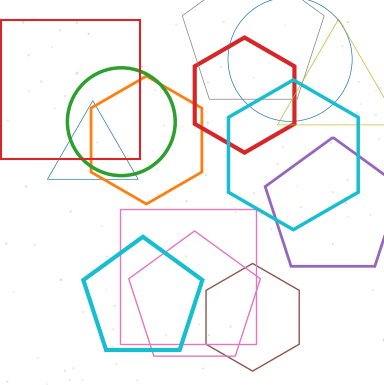[{"shape": "circle", "thickness": 0.5, "radius": 0.81, "center": [0.753, 0.846]}, {"shape": "triangle", "thickness": 0.5, "radius": 0.68, "center": [0.241, 0.602]}, {"shape": "hexagon", "thickness": 2, "radius": 0.83, "center": [0.38, 0.636]}, {"shape": "circle", "thickness": 2.5, "radius": 0.7, "center": [0.315, 0.684]}, {"shape": "square", "thickness": 1.5, "radius": 0.91, "center": [0.183, 0.767]}, {"shape": "hexagon", "thickness": 3, "radius": 0.75, "center": [0.635, 0.753]}, {"shape": "pentagon", "thickness": 2, "radius": 0.93, "center": [0.865, 0.458]}, {"shape": "hexagon", "thickness": 1, "radius": 0.7, "center": [0.656, 0.176]}, {"shape": "pentagon", "thickness": 1, "radius": 0.9, "center": [0.505, 0.22]}, {"shape": "square", "thickness": 1, "radius": 0.88, "center": [0.488, 0.282]}, {"shape": "pentagon", "thickness": 0.5, "radius": 0.97, "center": [0.658, 0.899]}, {"shape": "triangle", "thickness": 0.5, "radius": 0.92, "center": [0.879, 0.767]}, {"shape": "pentagon", "thickness": 3, "radius": 0.81, "center": [0.371, 0.222]}, {"shape": "hexagon", "thickness": 2.5, "radius": 0.97, "center": [0.762, 0.598]}]